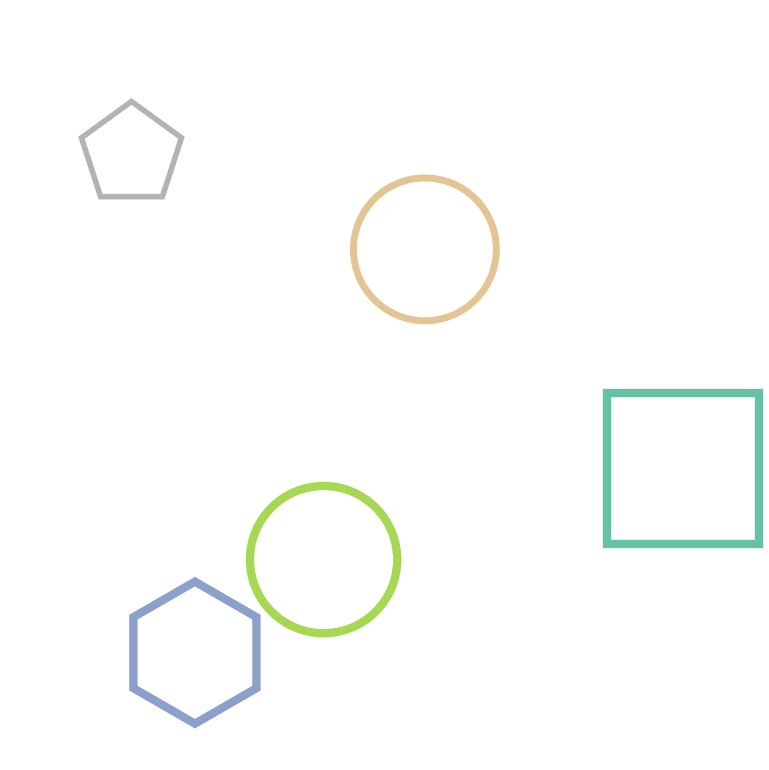[{"shape": "square", "thickness": 3, "radius": 0.49, "center": [0.887, 0.391]}, {"shape": "hexagon", "thickness": 3, "radius": 0.46, "center": [0.253, 0.152]}, {"shape": "circle", "thickness": 3, "radius": 0.48, "center": [0.42, 0.273]}, {"shape": "circle", "thickness": 2.5, "radius": 0.46, "center": [0.552, 0.676]}, {"shape": "pentagon", "thickness": 2, "radius": 0.34, "center": [0.171, 0.8]}]